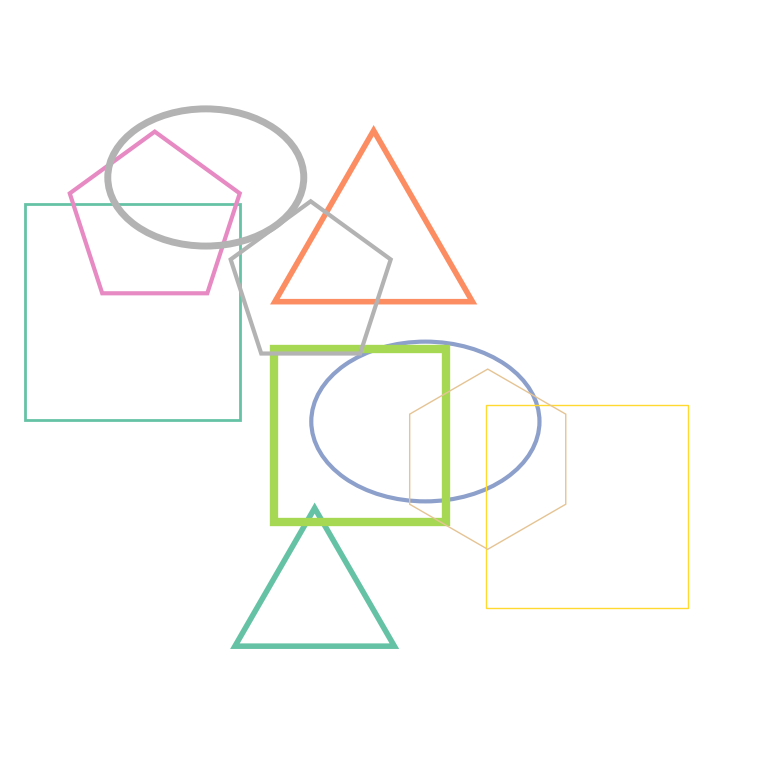[{"shape": "square", "thickness": 1, "radius": 0.7, "center": [0.172, 0.595]}, {"shape": "triangle", "thickness": 2, "radius": 0.6, "center": [0.409, 0.221]}, {"shape": "triangle", "thickness": 2, "radius": 0.74, "center": [0.485, 0.682]}, {"shape": "oval", "thickness": 1.5, "radius": 0.74, "center": [0.552, 0.453]}, {"shape": "pentagon", "thickness": 1.5, "radius": 0.58, "center": [0.201, 0.713]}, {"shape": "square", "thickness": 3, "radius": 0.56, "center": [0.468, 0.434]}, {"shape": "square", "thickness": 0.5, "radius": 0.66, "center": [0.762, 0.342]}, {"shape": "hexagon", "thickness": 0.5, "radius": 0.59, "center": [0.633, 0.404]}, {"shape": "pentagon", "thickness": 1.5, "radius": 0.55, "center": [0.403, 0.629]}, {"shape": "oval", "thickness": 2.5, "radius": 0.64, "center": [0.267, 0.77]}]